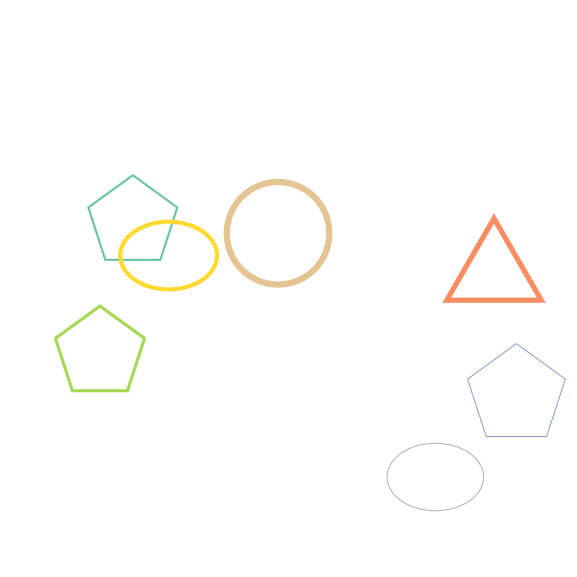[{"shape": "pentagon", "thickness": 1, "radius": 0.41, "center": [0.23, 0.615]}, {"shape": "triangle", "thickness": 2.5, "radius": 0.47, "center": [0.855, 0.526]}, {"shape": "pentagon", "thickness": 0.5, "radius": 0.44, "center": [0.894, 0.315]}, {"shape": "pentagon", "thickness": 1.5, "radius": 0.41, "center": [0.173, 0.388]}, {"shape": "oval", "thickness": 2, "radius": 0.42, "center": [0.292, 0.557]}, {"shape": "circle", "thickness": 3, "radius": 0.44, "center": [0.481, 0.595]}, {"shape": "oval", "thickness": 0.5, "radius": 0.42, "center": [0.754, 0.173]}]